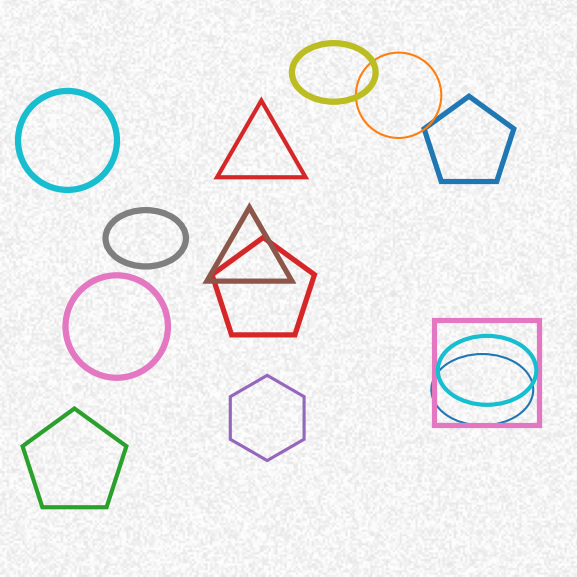[{"shape": "pentagon", "thickness": 2.5, "radius": 0.41, "center": [0.812, 0.751]}, {"shape": "oval", "thickness": 1, "radius": 0.44, "center": [0.835, 0.324]}, {"shape": "circle", "thickness": 1, "radius": 0.37, "center": [0.69, 0.834]}, {"shape": "pentagon", "thickness": 2, "radius": 0.47, "center": [0.129, 0.197]}, {"shape": "pentagon", "thickness": 2.5, "radius": 0.47, "center": [0.456, 0.495]}, {"shape": "triangle", "thickness": 2, "radius": 0.44, "center": [0.452, 0.736]}, {"shape": "hexagon", "thickness": 1.5, "radius": 0.37, "center": [0.463, 0.275]}, {"shape": "triangle", "thickness": 2.5, "radius": 0.43, "center": [0.432, 0.555]}, {"shape": "circle", "thickness": 3, "radius": 0.44, "center": [0.202, 0.434]}, {"shape": "square", "thickness": 2.5, "radius": 0.45, "center": [0.843, 0.355]}, {"shape": "oval", "thickness": 3, "radius": 0.35, "center": [0.252, 0.587]}, {"shape": "oval", "thickness": 3, "radius": 0.36, "center": [0.578, 0.874]}, {"shape": "oval", "thickness": 2, "radius": 0.43, "center": [0.843, 0.358]}, {"shape": "circle", "thickness": 3, "radius": 0.43, "center": [0.117, 0.756]}]